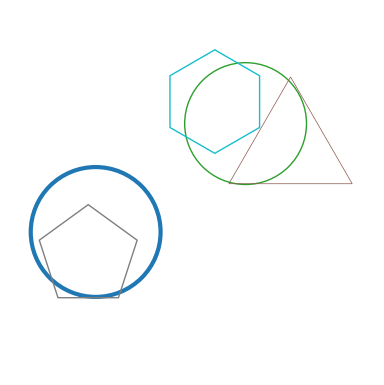[{"shape": "circle", "thickness": 3, "radius": 0.84, "center": [0.248, 0.397]}, {"shape": "circle", "thickness": 1, "radius": 0.79, "center": [0.638, 0.679]}, {"shape": "triangle", "thickness": 0.5, "radius": 0.92, "center": [0.755, 0.615]}, {"shape": "pentagon", "thickness": 1, "radius": 0.67, "center": [0.229, 0.335]}, {"shape": "hexagon", "thickness": 1, "radius": 0.67, "center": [0.558, 0.736]}]